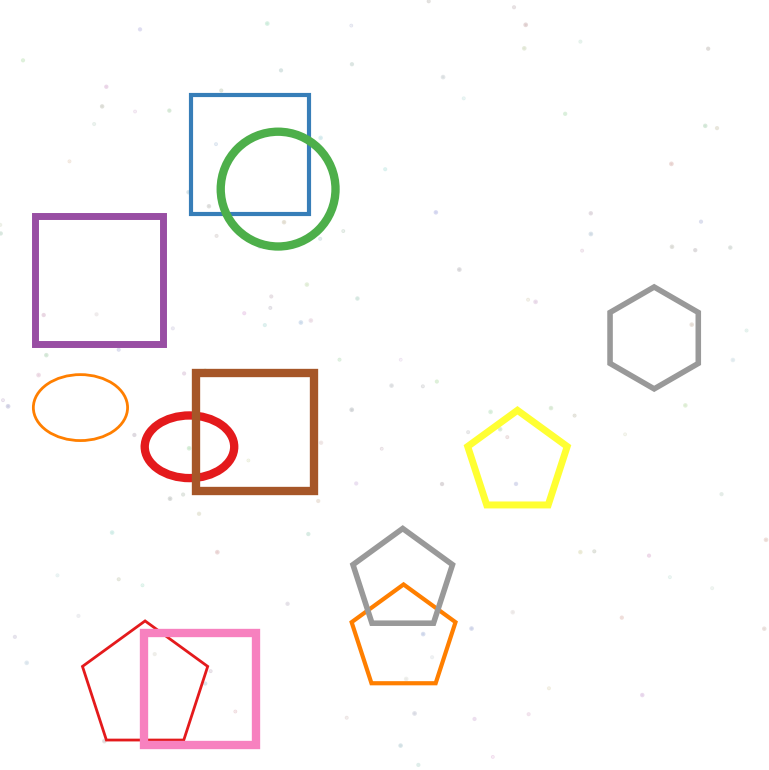[{"shape": "pentagon", "thickness": 1, "radius": 0.43, "center": [0.188, 0.108]}, {"shape": "oval", "thickness": 3, "radius": 0.29, "center": [0.246, 0.42]}, {"shape": "square", "thickness": 1.5, "radius": 0.38, "center": [0.325, 0.799]}, {"shape": "circle", "thickness": 3, "radius": 0.37, "center": [0.361, 0.754]}, {"shape": "square", "thickness": 2.5, "radius": 0.41, "center": [0.128, 0.636]}, {"shape": "oval", "thickness": 1, "radius": 0.31, "center": [0.104, 0.471]}, {"shape": "pentagon", "thickness": 1.5, "radius": 0.35, "center": [0.524, 0.17]}, {"shape": "pentagon", "thickness": 2.5, "radius": 0.34, "center": [0.672, 0.399]}, {"shape": "square", "thickness": 3, "radius": 0.38, "center": [0.331, 0.439]}, {"shape": "square", "thickness": 3, "radius": 0.36, "center": [0.26, 0.105]}, {"shape": "hexagon", "thickness": 2, "radius": 0.33, "center": [0.85, 0.561]}, {"shape": "pentagon", "thickness": 2, "radius": 0.34, "center": [0.523, 0.246]}]